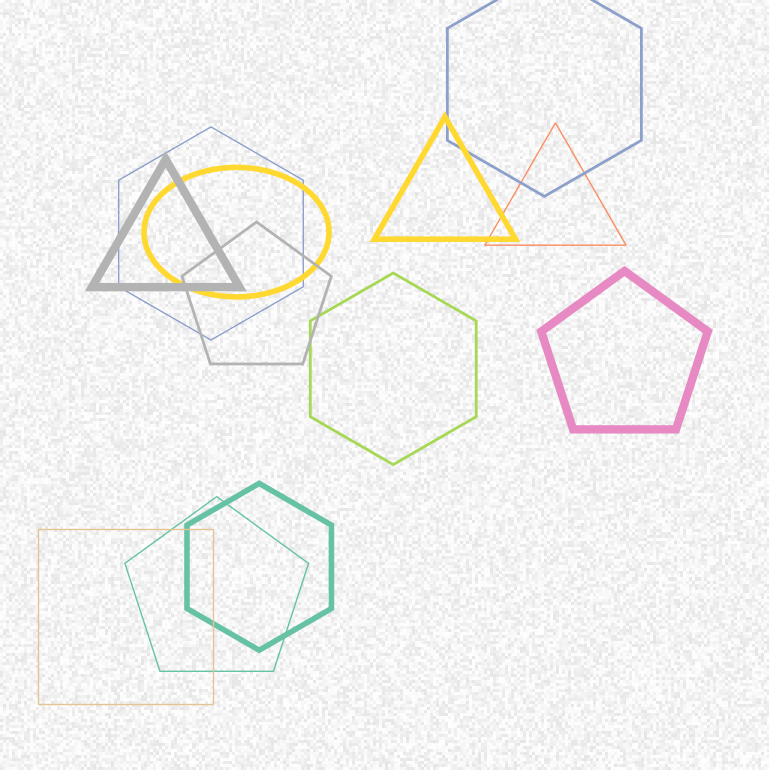[{"shape": "pentagon", "thickness": 0.5, "radius": 0.63, "center": [0.281, 0.23]}, {"shape": "hexagon", "thickness": 2, "radius": 0.54, "center": [0.337, 0.264]}, {"shape": "triangle", "thickness": 0.5, "radius": 0.53, "center": [0.721, 0.735]}, {"shape": "hexagon", "thickness": 1, "radius": 0.73, "center": [0.707, 0.89]}, {"shape": "hexagon", "thickness": 0.5, "radius": 0.69, "center": [0.274, 0.697]}, {"shape": "pentagon", "thickness": 3, "radius": 0.57, "center": [0.811, 0.534]}, {"shape": "hexagon", "thickness": 1, "radius": 0.62, "center": [0.511, 0.521]}, {"shape": "oval", "thickness": 2, "radius": 0.6, "center": [0.307, 0.699]}, {"shape": "triangle", "thickness": 2, "radius": 0.53, "center": [0.578, 0.742]}, {"shape": "square", "thickness": 0.5, "radius": 0.57, "center": [0.163, 0.199]}, {"shape": "triangle", "thickness": 3, "radius": 0.55, "center": [0.215, 0.682]}, {"shape": "pentagon", "thickness": 1, "radius": 0.51, "center": [0.333, 0.61]}]